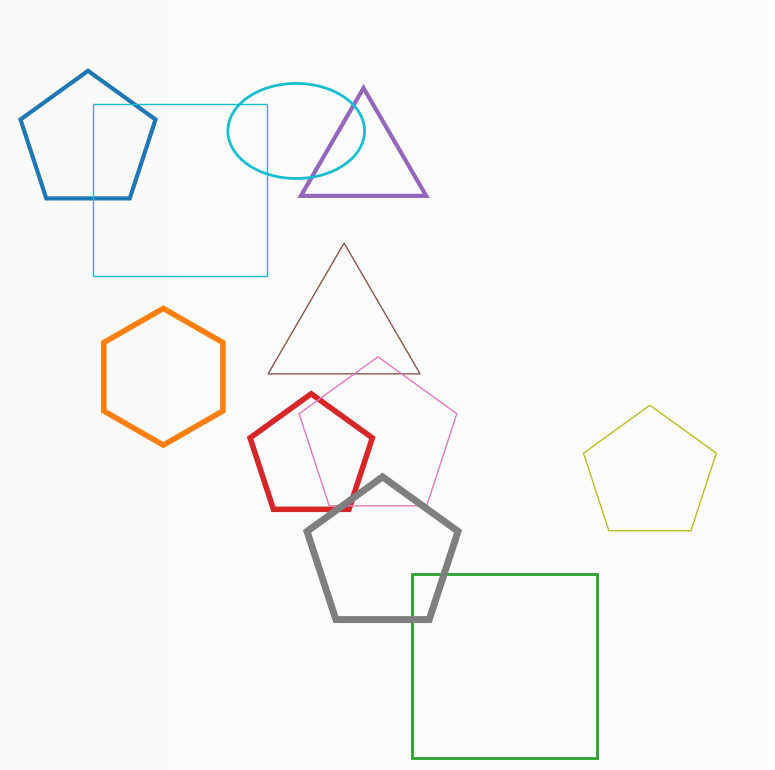[{"shape": "pentagon", "thickness": 1.5, "radius": 0.46, "center": [0.114, 0.816]}, {"shape": "hexagon", "thickness": 2, "radius": 0.44, "center": [0.211, 0.511]}, {"shape": "square", "thickness": 1, "radius": 0.6, "center": [0.651, 0.135]}, {"shape": "pentagon", "thickness": 2, "radius": 0.41, "center": [0.402, 0.406]}, {"shape": "triangle", "thickness": 1.5, "radius": 0.47, "center": [0.469, 0.792]}, {"shape": "triangle", "thickness": 0.5, "radius": 0.57, "center": [0.444, 0.571]}, {"shape": "pentagon", "thickness": 0.5, "radius": 0.53, "center": [0.488, 0.43]}, {"shape": "pentagon", "thickness": 2.5, "radius": 0.51, "center": [0.494, 0.278]}, {"shape": "pentagon", "thickness": 0.5, "radius": 0.45, "center": [0.839, 0.384]}, {"shape": "square", "thickness": 0.5, "radius": 0.56, "center": [0.232, 0.753]}, {"shape": "oval", "thickness": 1, "radius": 0.44, "center": [0.382, 0.83]}]